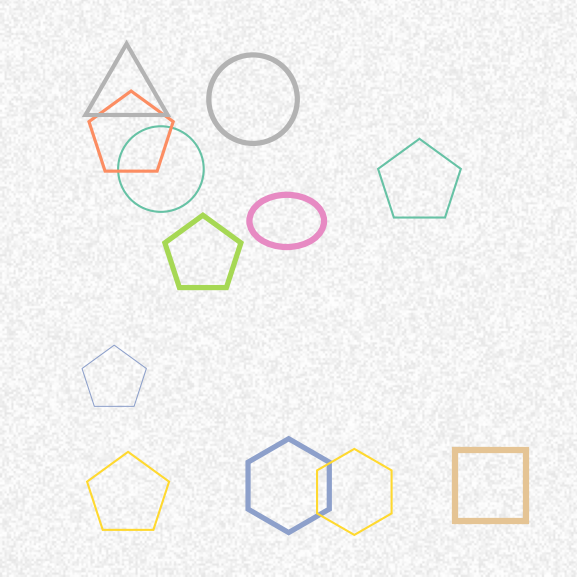[{"shape": "pentagon", "thickness": 1, "radius": 0.38, "center": [0.726, 0.683]}, {"shape": "circle", "thickness": 1, "radius": 0.37, "center": [0.279, 0.706]}, {"shape": "pentagon", "thickness": 1.5, "radius": 0.38, "center": [0.227, 0.765]}, {"shape": "pentagon", "thickness": 0.5, "radius": 0.29, "center": [0.198, 0.343]}, {"shape": "hexagon", "thickness": 2.5, "radius": 0.41, "center": [0.5, 0.158]}, {"shape": "oval", "thickness": 3, "radius": 0.32, "center": [0.497, 0.617]}, {"shape": "pentagon", "thickness": 2.5, "radius": 0.35, "center": [0.351, 0.557]}, {"shape": "hexagon", "thickness": 1, "radius": 0.37, "center": [0.614, 0.147]}, {"shape": "pentagon", "thickness": 1, "radius": 0.37, "center": [0.222, 0.142]}, {"shape": "square", "thickness": 3, "radius": 0.31, "center": [0.85, 0.159]}, {"shape": "triangle", "thickness": 2, "radius": 0.41, "center": [0.219, 0.841]}, {"shape": "circle", "thickness": 2.5, "radius": 0.38, "center": [0.438, 0.827]}]